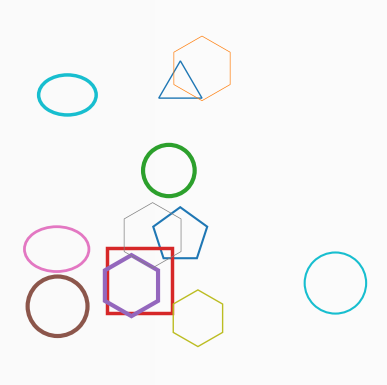[{"shape": "triangle", "thickness": 1, "radius": 0.32, "center": [0.465, 0.777]}, {"shape": "pentagon", "thickness": 1.5, "radius": 0.37, "center": [0.465, 0.389]}, {"shape": "hexagon", "thickness": 0.5, "radius": 0.42, "center": [0.521, 0.822]}, {"shape": "circle", "thickness": 3, "radius": 0.33, "center": [0.436, 0.557]}, {"shape": "square", "thickness": 2.5, "radius": 0.42, "center": [0.36, 0.272]}, {"shape": "hexagon", "thickness": 3, "radius": 0.4, "center": [0.339, 0.258]}, {"shape": "circle", "thickness": 3, "radius": 0.39, "center": [0.149, 0.204]}, {"shape": "oval", "thickness": 2, "radius": 0.42, "center": [0.146, 0.353]}, {"shape": "hexagon", "thickness": 0.5, "radius": 0.42, "center": [0.394, 0.389]}, {"shape": "hexagon", "thickness": 1, "radius": 0.37, "center": [0.511, 0.173]}, {"shape": "circle", "thickness": 1.5, "radius": 0.4, "center": [0.866, 0.265]}, {"shape": "oval", "thickness": 2.5, "radius": 0.37, "center": [0.174, 0.753]}]